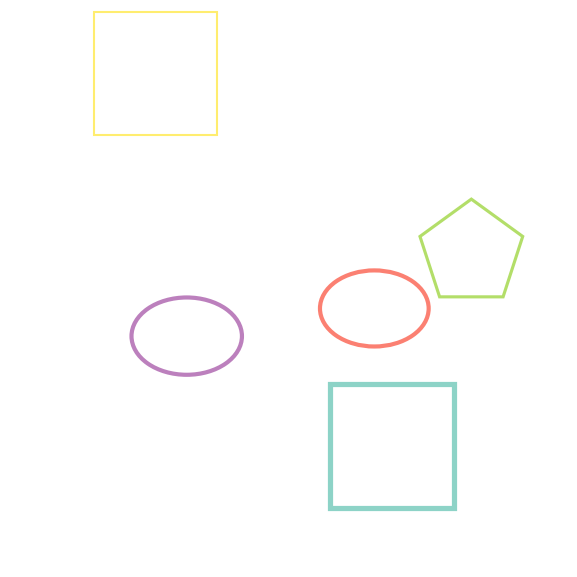[{"shape": "square", "thickness": 2.5, "radius": 0.54, "center": [0.68, 0.227]}, {"shape": "oval", "thickness": 2, "radius": 0.47, "center": [0.648, 0.465]}, {"shape": "pentagon", "thickness": 1.5, "radius": 0.47, "center": [0.816, 0.561]}, {"shape": "oval", "thickness": 2, "radius": 0.48, "center": [0.323, 0.417]}, {"shape": "square", "thickness": 1, "radius": 0.53, "center": [0.269, 0.872]}]